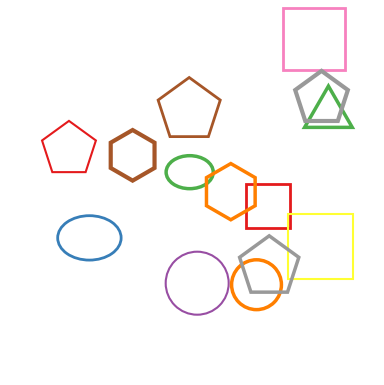[{"shape": "square", "thickness": 2, "radius": 0.29, "center": [0.696, 0.465]}, {"shape": "pentagon", "thickness": 1.5, "radius": 0.37, "center": [0.179, 0.612]}, {"shape": "oval", "thickness": 2, "radius": 0.41, "center": [0.232, 0.382]}, {"shape": "oval", "thickness": 2.5, "radius": 0.31, "center": [0.493, 0.553]}, {"shape": "triangle", "thickness": 2.5, "radius": 0.36, "center": [0.853, 0.705]}, {"shape": "circle", "thickness": 1.5, "radius": 0.41, "center": [0.512, 0.264]}, {"shape": "hexagon", "thickness": 2.5, "radius": 0.36, "center": [0.599, 0.502]}, {"shape": "circle", "thickness": 2.5, "radius": 0.32, "center": [0.666, 0.26]}, {"shape": "square", "thickness": 1.5, "radius": 0.42, "center": [0.833, 0.359]}, {"shape": "hexagon", "thickness": 3, "radius": 0.33, "center": [0.344, 0.597]}, {"shape": "pentagon", "thickness": 2, "radius": 0.42, "center": [0.491, 0.714]}, {"shape": "square", "thickness": 2, "radius": 0.4, "center": [0.815, 0.899]}, {"shape": "pentagon", "thickness": 3, "radius": 0.36, "center": [0.835, 0.744]}, {"shape": "pentagon", "thickness": 2.5, "radius": 0.4, "center": [0.699, 0.307]}]